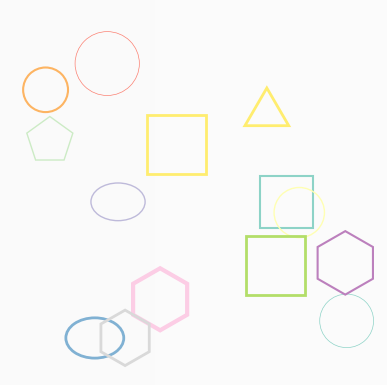[{"shape": "circle", "thickness": 0.5, "radius": 0.35, "center": [0.895, 0.167]}, {"shape": "square", "thickness": 1.5, "radius": 0.34, "center": [0.739, 0.475]}, {"shape": "circle", "thickness": 1, "radius": 0.33, "center": [0.772, 0.448]}, {"shape": "oval", "thickness": 1, "radius": 0.35, "center": [0.305, 0.476]}, {"shape": "circle", "thickness": 0.5, "radius": 0.41, "center": [0.277, 0.835]}, {"shape": "oval", "thickness": 2, "radius": 0.37, "center": [0.245, 0.122]}, {"shape": "circle", "thickness": 1.5, "radius": 0.29, "center": [0.118, 0.767]}, {"shape": "square", "thickness": 2, "radius": 0.38, "center": [0.712, 0.311]}, {"shape": "hexagon", "thickness": 3, "radius": 0.4, "center": [0.413, 0.223]}, {"shape": "hexagon", "thickness": 2, "radius": 0.36, "center": [0.323, 0.123]}, {"shape": "hexagon", "thickness": 1.5, "radius": 0.41, "center": [0.891, 0.317]}, {"shape": "pentagon", "thickness": 1, "radius": 0.31, "center": [0.129, 0.635]}, {"shape": "triangle", "thickness": 2, "radius": 0.33, "center": [0.689, 0.706]}, {"shape": "square", "thickness": 2, "radius": 0.38, "center": [0.455, 0.624]}]